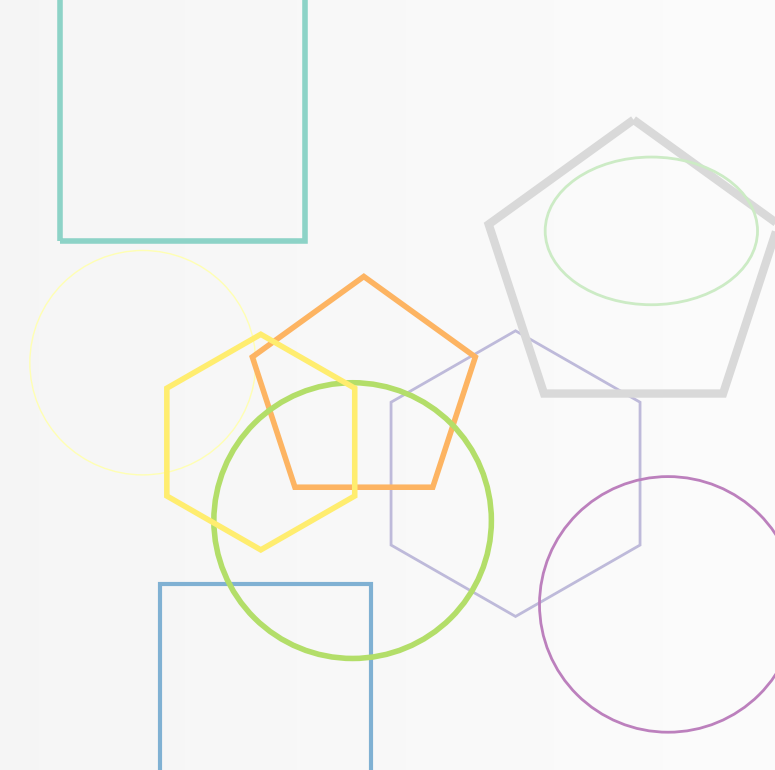[{"shape": "square", "thickness": 2, "radius": 0.79, "center": [0.236, 0.844]}, {"shape": "circle", "thickness": 0.5, "radius": 0.73, "center": [0.184, 0.529]}, {"shape": "hexagon", "thickness": 1, "radius": 0.93, "center": [0.665, 0.385]}, {"shape": "square", "thickness": 1.5, "radius": 0.68, "center": [0.342, 0.105]}, {"shape": "pentagon", "thickness": 2, "radius": 0.76, "center": [0.469, 0.49]}, {"shape": "circle", "thickness": 2, "radius": 0.9, "center": [0.455, 0.324]}, {"shape": "pentagon", "thickness": 3, "radius": 0.98, "center": [0.817, 0.648]}, {"shape": "circle", "thickness": 1, "radius": 0.83, "center": [0.862, 0.215]}, {"shape": "oval", "thickness": 1, "radius": 0.68, "center": [0.84, 0.7]}, {"shape": "hexagon", "thickness": 2, "radius": 0.7, "center": [0.337, 0.426]}]